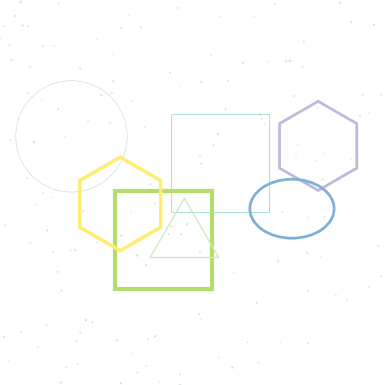[{"shape": "square", "thickness": 0.5, "radius": 0.64, "center": [0.572, 0.576]}, {"shape": "hexagon", "thickness": 2, "radius": 0.58, "center": [0.826, 0.621]}, {"shape": "oval", "thickness": 2, "radius": 0.55, "center": [0.758, 0.458]}, {"shape": "square", "thickness": 3, "radius": 0.63, "center": [0.425, 0.377]}, {"shape": "circle", "thickness": 0.5, "radius": 0.72, "center": [0.186, 0.646]}, {"shape": "triangle", "thickness": 1, "radius": 0.51, "center": [0.479, 0.382]}, {"shape": "hexagon", "thickness": 2.5, "radius": 0.61, "center": [0.312, 0.47]}]